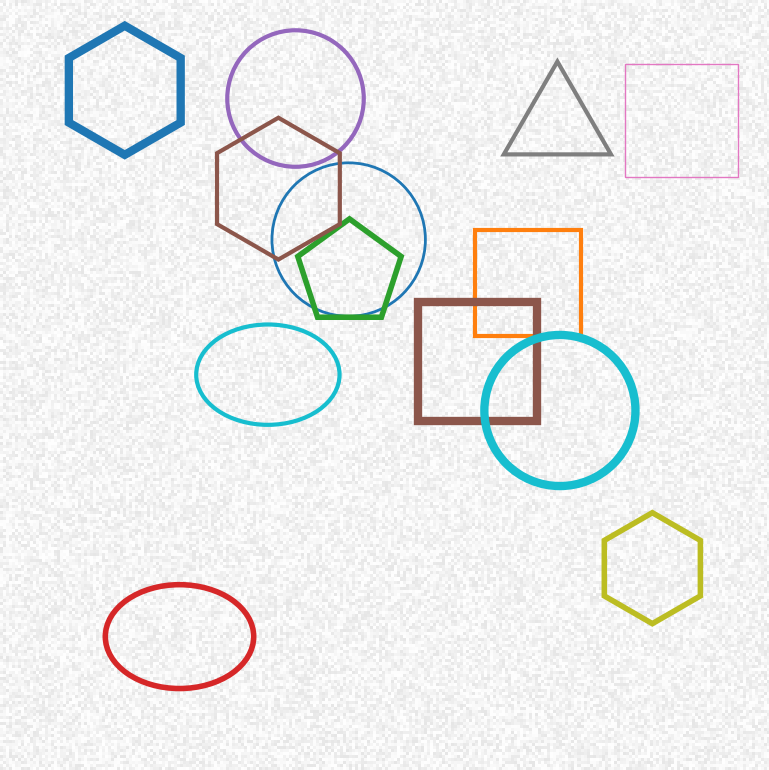[{"shape": "hexagon", "thickness": 3, "radius": 0.42, "center": [0.162, 0.883]}, {"shape": "circle", "thickness": 1, "radius": 0.5, "center": [0.453, 0.689]}, {"shape": "square", "thickness": 1.5, "radius": 0.35, "center": [0.686, 0.632]}, {"shape": "pentagon", "thickness": 2, "radius": 0.35, "center": [0.454, 0.645]}, {"shape": "oval", "thickness": 2, "radius": 0.48, "center": [0.233, 0.173]}, {"shape": "circle", "thickness": 1.5, "radius": 0.44, "center": [0.384, 0.872]}, {"shape": "square", "thickness": 3, "radius": 0.39, "center": [0.62, 0.531]}, {"shape": "hexagon", "thickness": 1.5, "radius": 0.46, "center": [0.362, 0.755]}, {"shape": "square", "thickness": 0.5, "radius": 0.37, "center": [0.885, 0.844]}, {"shape": "triangle", "thickness": 1.5, "radius": 0.4, "center": [0.724, 0.84]}, {"shape": "hexagon", "thickness": 2, "radius": 0.36, "center": [0.847, 0.262]}, {"shape": "oval", "thickness": 1.5, "radius": 0.47, "center": [0.348, 0.513]}, {"shape": "circle", "thickness": 3, "radius": 0.49, "center": [0.727, 0.467]}]